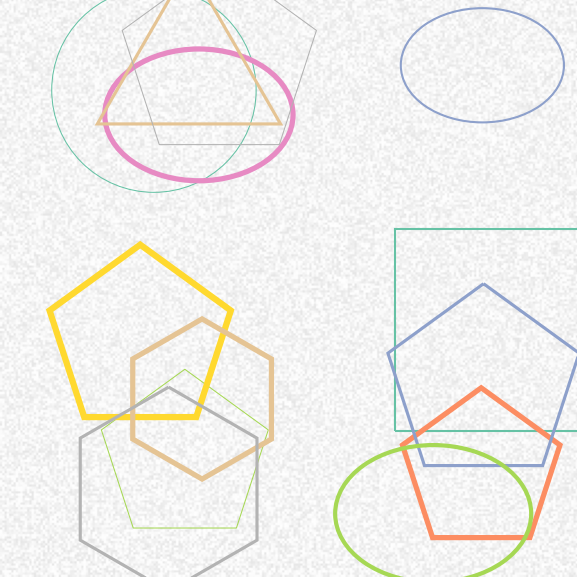[{"shape": "square", "thickness": 1, "radius": 0.87, "center": [0.858, 0.428]}, {"shape": "circle", "thickness": 0.5, "radius": 0.88, "center": [0.267, 0.843]}, {"shape": "pentagon", "thickness": 2.5, "radius": 0.72, "center": [0.833, 0.184]}, {"shape": "pentagon", "thickness": 1.5, "radius": 0.87, "center": [0.837, 0.334]}, {"shape": "oval", "thickness": 1, "radius": 0.71, "center": [0.835, 0.886]}, {"shape": "oval", "thickness": 2.5, "radius": 0.82, "center": [0.344, 0.8]}, {"shape": "oval", "thickness": 2, "radius": 0.85, "center": [0.75, 0.11]}, {"shape": "pentagon", "thickness": 0.5, "radius": 0.76, "center": [0.32, 0.208]}, {"shape": "pentagon", "thickness": 3, "radius": 0.83, "center": [0.243, 0.41]}, {"shape": "hexagon", "thickness": 2.5, "radius": 0.69, "center": [0.35, 0.308]}, {"shape": "triangle", "thickness": 1.5, "radius": 0.92, "center": [0.327, 0.876]}, {"shape": "pentagon", "thickness": 0.5, "radius": 0.88, "center": [0.38, 0.892]}, {"shape": "hexagon", "thickness": 1.5, "radius": 0.88, "center": [0.292, 0.152]}]